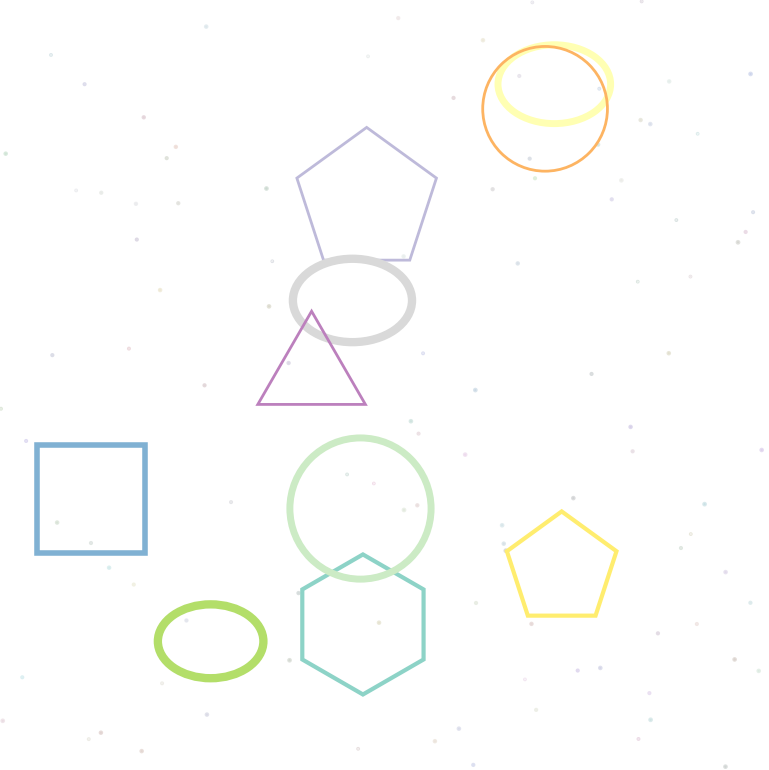[{"shape": "hexagon", "thickness": 1.5, "radius": 0.45, "center": [0.471, 0.189]}, {"shape": "oval", "thickness": 2.5, "radius": 0.37, "center": [0.72, 0.891]}, {"shape": "pentagon", "thickness": 1, "radius": 0.48, "center": [0.476, 0.739]}, {"shape": "square", "thickness": 2, "radius": 0.35, "center": [0.118, 0.352]}, {"shape": "circle", "thickness": 1, "radius": 0.4, "center": [0.708, 0.859]}, {"shape": "oval", "thickness": 3, "radius": 0.34, "center": [0.274, 0.167]}, {"shape": "oval", "thickness": 3, "radius": 0.39, "center": [0.458, 0.61]}, {"shape": "triangle", "thickness": 1, "radius": 0.4, "center": [0.405, 0.515]}, {"shape": "circle", "thickness": 2.5, "radius": 0.46, "center": [0.468, 0.34]}, {"shape": "pentagon", "thickness": 1.5, "radius": 0.37, "center": [0.729, 0.261]}]